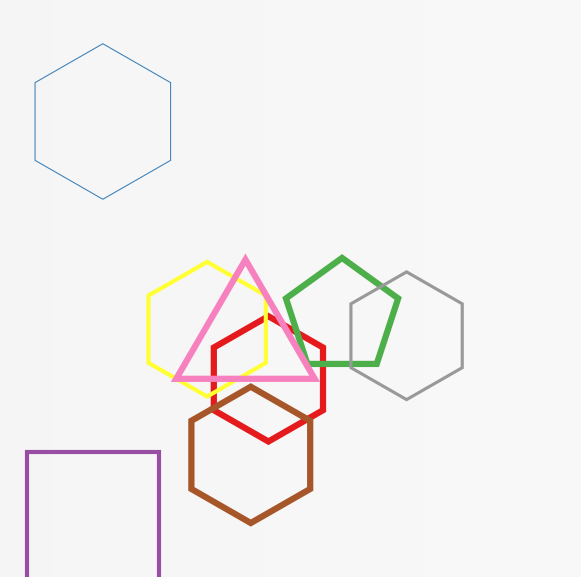[{"shape": "hexagon", "thickness": 3, "radius": 0.54, "center": [0.462, 0.343]}, {"shape": "hexagon", "thickness": 0.5, "radius": 0.67, "center": [0.177, 0.789]}, {"shape": "pentagon", "thickness": 3, "radius": 0.51, "center": [0.588, 0.451]}, {"shape": "square", "thickness": 2, "radius": 0.56, "center": [0.16, 0.103]}, {"shape": "hexagon", "thickness": 2, "radius": 0.58, "center": [0.356, 0.429]}, {"shape": "hexagon", "thickness": 3, "radius": 0.59, "center": [0.431, 0.211]}, {"shape": "triangle", "thickness": 3, "radius": 0.69, "center": [0.422, 0.412]}, {"shape": "hexagon", "thickness": 1.5, "radius": 0.55, "center": [0.7, 0.418]}]